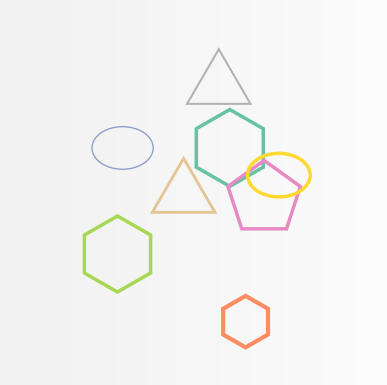[{"shape": "hexagon", "thickness": 2.5, "radius": 0.5, "center": [0.593, 0.616]}, {"shape": "hexagon", "thickness": 3, "radius": 0.33, "center": [0.634, 0.165]}, {"shape": "oval", "thickness": 1, "radius": 0.39, "center": [0.316, 0.616]}, {"shape": "pentagon", "thickness": 2.5, "radius": 0.49, "center": [0.682, 0.485]}, {"shape": "hexagon", "thickness": 2.5, "radius": 0.49, "center": [0.303, 0.34]}, {"shape": "oval", "thickness": 2.5, "radius": 0.4, "center": [0.72, 0.545]}, {"shape": "triangle", "thickness": 2, "radius": 0.47, "center": [0.474, 0.495]}, {"shape": "triangle", "thickness": 1.5, "radius": 0.47, "center": [0.565, 0.778]}]